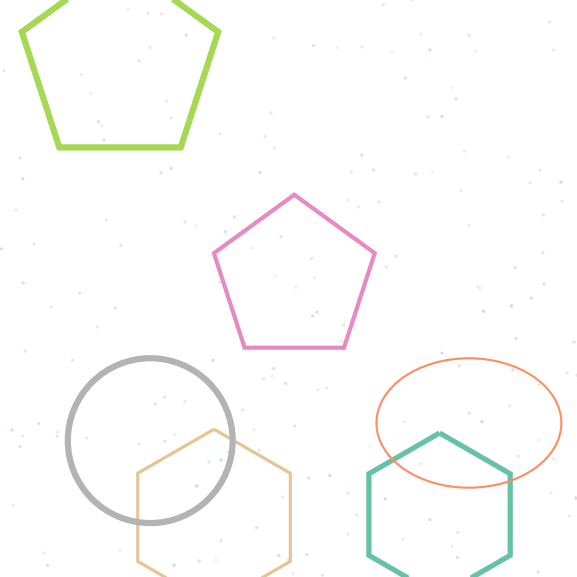[{"shape": "hexagon", "thickness": 2.5, "radius": 0.71, "center": [0.761, 0.108]}, {"shape": "oval", "thickness": 1, "radius": 0.8, "center": [0.812, 0.267]}, {"shape": "pentagon", "thickness": 2, "radius": 0.73, "center": [0.51, 0.516]}, {"shape": "pentagon", "thickness": 3, "radius": 0.89, "center": [0.208, 0.889]}, {"shape": "hexagon", "thickness": 1.5, "radius": 0.76, "center": [0.371, 0.103]}, {"shape": "circle", "thickness": 3, "radius": 0.71, "center": [0.26, 0.236]}]